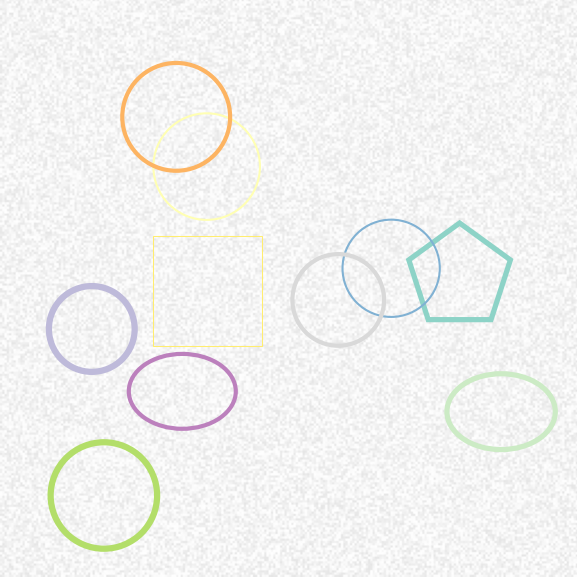[{"shape": "pentagon", "thickness": 2.5, "radius": 0.46, "center": [0.796, 0.52]}, {"shape": "circle", "thickness": 1, "radius": 0.46, "center": [0.358, 0.711]}, {"shape": "circle", "thickness": 3, "radius": 0.37, "center": [0.159, 0.43]}, {"shape": "circle", "thickness": 1, "radius": 0.42, "center": [0.677, 0.535]}, {"shape": "circle", "thickness": 2, "radius": 0.47, "center": [0.305, 0.797]}, {"shape": "circle", "thickness": 3, "radius": 0.46, "center": [0.18, 0.141]}, {"shape": "circle", "thickness": 2, "radius": 0.4, "center": [0.586, 0.48]}, {"shape": "oval", "thickness": 2, "radius": 0.46, "center": [0.316, 0.321]}, {"shape": "oval", "thickness": 2.5, "radius": 0.47, "center": [0.868, 0.286]}, {"shape": "square", "thickness": 0.5, "radius": 0.48, "center": [0.359, 0.495]}]